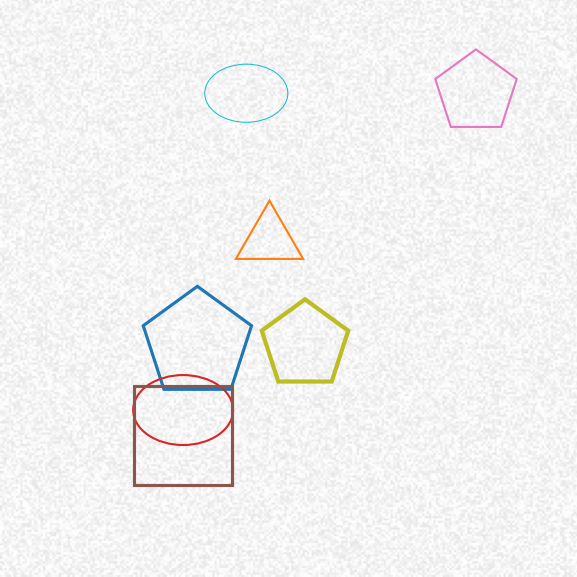[{"shape": "pentagon", "thickness": 1.5, "radius": 0.49, "center": [0.342, 0.405]}, {"shape": "triangle", "thickness": 1, "radius": 0.34, "center": [0.467, 0.584]}, {"shape": "oval", "thickness": 1, "radius": 0.43, "center": [0.317, 0.289]}, {"shape": "square", "thickness": 1.5, "radius": 0.43, "center": [0.316, 0.245]}, {"shape": "pentagon", "thickness": 1, "radius": 0.37, "center": [0.824, 0.839]}, {"shape": "pentagon", "thickness": 2, "radius": 0.39, "center": [0.528, 0.402]}, {"shape": "oval", "thickness": 0.5, "radius": 0.36, "center": [0.426, 0.838]}]